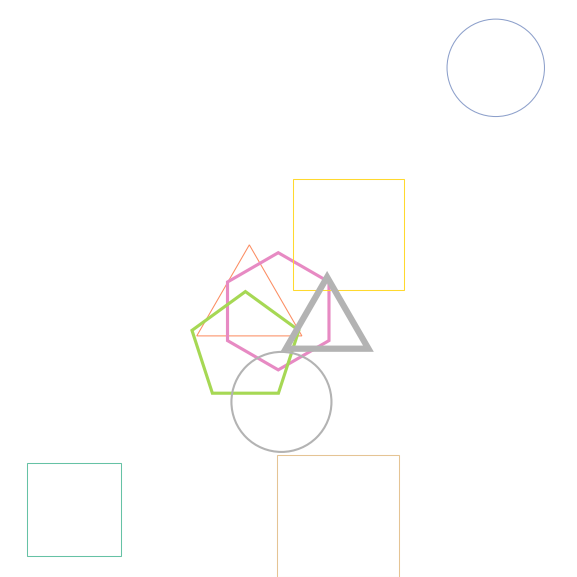[{"shape": "square", "thickness": 0.5, "radius": 0.41, "center": [0.128, 0.117]}, {"shape": "triangle", "thickness": 0.5, "radius": 0.53, "center": [0.432, 0.47]}, {"shape": "circle", "thickness": 0.5, "radius": 0.42, "center": [0.858, 0.882]}, {"shape": "hexagon", "thickness": 1.5, "radius": 0.51, "center": [0.482, 0.46]}, {"shape": "pentagon", "thickness": 1.5, "radius": 0.49, "center": [0.425, 0.397]}, {"shape": "square", "thickness": 0.5, "radius": 0.48, "center": [0.604, 0.593]}, {"shape": "square", "thickness": 0.5, "radius": 0.53, "center": [0.586, 0.106]}, {"shape": "circle", "thickness": 1, "radius": 0.43, "center": [0.487, 0.303]}, {"shape": "triangle", "thickness": 3, "radius": 0.41, "center": [0.566, 0.437]}]